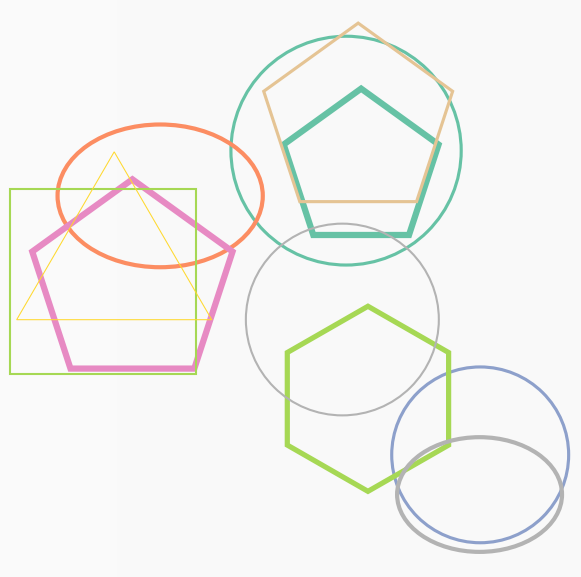[{"shape": "circle", "thickness": 1.5, "radius": 0.99, "center": [0.595, 0.738]}, {"shape": "pentagon", "thickness": 3, "radius": 0.7, "center": [0.621, 0.706]}, {"shape": "oval", "thickness": 2, "radius": 0.88, "center": [0.276, 0.66]}, {"shape": "circle", "thickness": 1.5, "radius": 0.76, "center": [0.826, 0.212]}, {"shape": "pentagon", "thickness": 3, "radius": 0.91, "center": [0.228, 0.507]}, {"shape": "hexagon", "thickness": 2.5, "radius": 0.8, "center": [0.633, 0.309]}, {"shape": "square", "thickness": 1, "radius": 0.8, "center": [0.177, 0.512]}, {"shape": "triangle", "thickness": 0.5, "radius": 0.97, "center": [0.196, 0.542]}, {"shape": "pentagon", "thickness": 1.5, "radius": 0.85, "center": [0.616, 0.788]}, {"shape": "oval", "thickness": 2, "radius": 0.71, "center": [0.825, 0.143]}, {"shape": "circle", "thickness": 1, "radius": 0.83, "center": [0.589, 0.446]}]